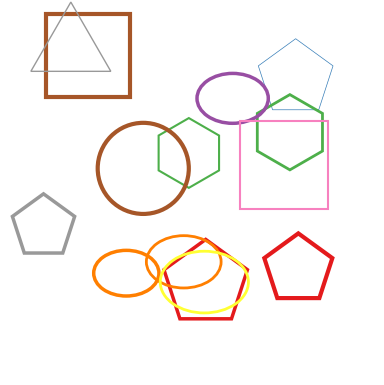[{"shape": "pentagon", "thickness": 3, "radius": 0.46, "center": [0.775, 0.301]}, {"shape": "pentagon", "thickness": 2.5, "radius": 0.57, "center": [0.534, 0.264]}, {"shape": "pentagon", "thickness": 0.5, "radius": 0.51, "center": [0.768, 0.797]}, {"shape": "hexagon", "thickness": 1.5, "radius": 0.45, "center": [0.49, 0.603]}, {"shape": "hexagon", "thickness": 2, "radius": 0.49, "center": [0.753, 0.657]}, {"shape": "oval", "thickness": 2.5, "radius": 0.46, "center": [0.604, 0.745]}, {"shape": "oval", "thickness": 2, "radius": 0.49, "center": [0.477, 0.32]}, {"shape": "oval", "thickness": 2.5, "radius": 0.42, "center": [0.328, 0.29]}, {"shape": "oval", "thickness": 2, "radius": 0.57, "center": [0.531, 0.267]}, {"shape": "circle", "thickness": 3, "radius": 0.59, "center": [0.372, 0.563]}, {"shape": "square", "thickness": 3, "radius": 0.54, "center": [0.229, 0.856]}, {"shape": "square", "thickness": 1.5, "radius": 0.57, "center": [0.738, 0.571]}, {"shape": "pentagon", "thickness": 2.5, "radius": 0.42, "center": [0.113, 0.412]}, {"shape": "triangle", "thickness": 1, "radius": 0.6, "center": [0.184, 0.875]}]